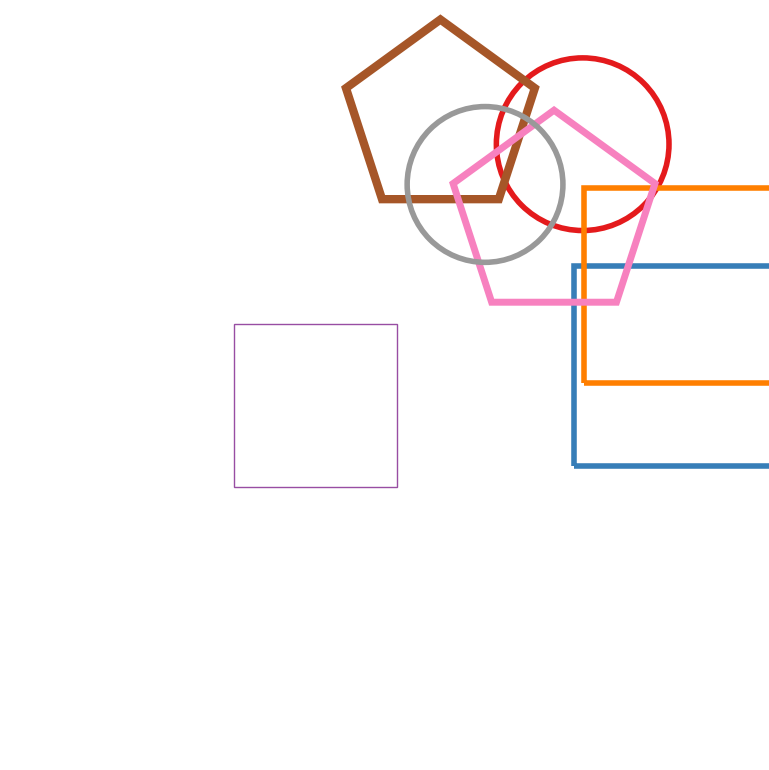[{"shape": "circle", "thickness": 2, "radius": 0.56, "center": [0.757, 0.813]}, {"shape": "square", "thickness": 2, "radius": 0.65, "center": [0.875, 0.524]}, {"shape": "square", "thickness": 0.5, "radius": 0.53, "center": [0.41, 0.474]}, {"shape": "square", "thickness": 2, "radius": 0.63, "center": [0.884, 0.629]}, {"shape": "pentagon", "thickness": 3, "radius": 0.64, "center": [0.572, 0.846]}, {"shape": "pentagon", "thickness": 2.5, "radius": 0.69, "center": [0.72, 0.719]}, {"shape": "circle", "thickness": 2, "radius": 0.51, "center": [0.63, 0.76]}]